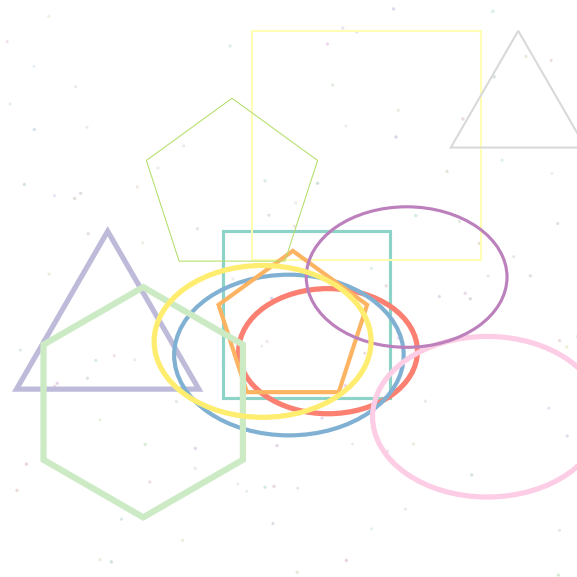[{"shape": "square", "thickness": 1.5, "radius": 0.72, "center": [0.531, 0.455]}, {"shape": "square", "thickness": 1, "radius": 0.99, "center": [0.634, 0.748]}, {"shape": "triangle", "thickness": 2.5, "radius": 0.91, "center": [0.186, 0.416]}, {"shape": "oval", "thickness": 2.5, "radius": 0.77, "center": [0.568, 0.391]}, {"shape": "oval", "thickness": 2, "radius": 0.99, "center": [0.5, 0.384]}, {"shape": "pentagon", "thickness": 2, "radius": 0.68, "center": [0.507, 0.429]}, {"shape": "pentagon", "thickness": 0.5, "radius": 0.78, "center": [0.402, 0.673]}, {"shape": "oval", "thickness": 2.5, "radius": 0.99, "center": [0.844, 0.278]}, {"shape": "triangle", "thickness": 1, "radius": 0.67, "center": [0.897, 0.811]}, {"shape": "oval", "thickness": 1.5, "radius": 0.87, "center": [0.704, 0.519]}, {"shape": "hexagon", "thickness": 3, "radius": 1.0, "center": [0.248, 0.303]}, {"shape": "oval", "thickness": 2.5, "radius": 0.94, "center": [0.455, 0.408]}]